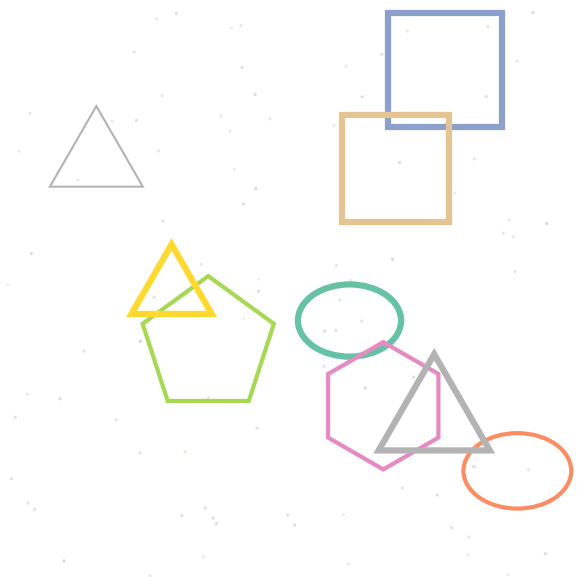[{"shape": "oval", "thickness": 3, "radius": 0.45, "center": [0.605, 0.444]}, {"shape": "oval", "thickness": 2, "radius": 0.47, "center": [0.896, 0.184]}, {"shape": "square", "thickness": 3, "radius": 0.49, "center": [0.771, 0.878]}, {"shape": "hexagon", "thickness": 2, "radius": 0.55, "center": [0.664, 0.296]}, {"shape": "pentagon", "thickness": 2, "radius": 0.6, "center": [0.361, 0.402]}, {"shape": "triangle", "thickness": 3, "radius": 0.4, "center": [0.297, 0.496]}, {"shape": "square", "thickness": 3, "radius": 0.46, "center": [0.685, 0.707]}, {"shape": "triangle", "thickness": 1, "radius": 0.46, "center": [0.167, 0.722]}, {"shape": "triangle", "thickness": 3, "radius": 0.56, "center": [0.752, 0.275]}]